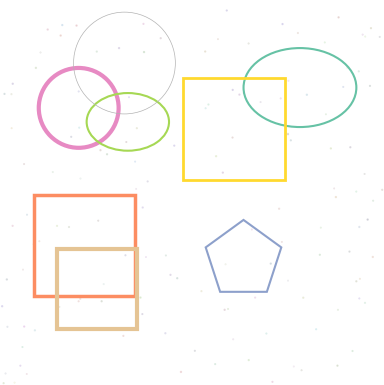[{"shape": "oval", "thickness": 1.5, "radius": 0.73, "center": [0.779, 0.773]}, {"shape": "square", "thickness": 2.5, "radius": 0.66, "center": [0.22, 0.362]}, {"shape": "pentagon", "thickness": 1.5, "radius": 0.52, "center": [0.632, 0.326]}, {"shape": "circle", "thickness": 3, "radius": 0.52, "center": [0.204, 0.72]}, {"shape": "oval", "thickness": 1.5, "radius": 0.53, "center": [0.332, 0.683]}, {"shape": "square", "thickness": 2, "radius": 0.66, "center": [0.608, 0.666]}, {"shape": "square", "thickness": 3, "radius": 0.52, "center": [0.253, 0.25]}, {"shape": "circle", "thickness": 0.5, "radius": 0.66, "center": [0.323, 0.836]}]